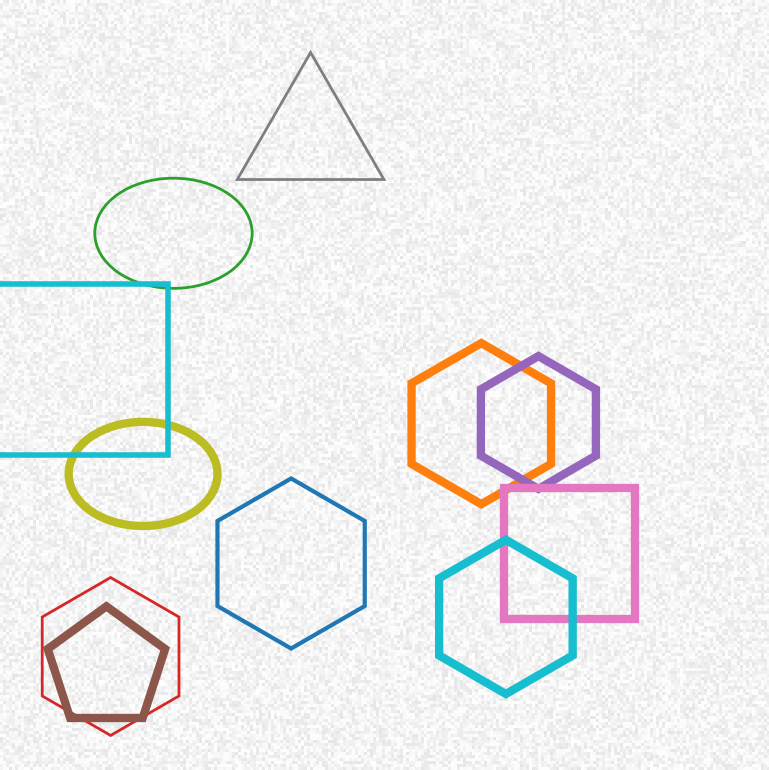[{"shape": "hexagon", "thickness": 1.5, "radius": 0.55, "center": [0.378, 0.268]}, {"shape": "hexagon", "thickness": 3, "radius": 0.52, "center": [0.625, 0.45]}, {"shape": "oval", "thickness": 1, "radius": 0.51, "center": [0.225, 0.697]}, {"shape": "hexagon", "thickness": 1, "radius": 0.51, "center": [0.144, 0.147]}, {"shape": "hexagon", "thickness": 3, "radius": 0.43, "center": [0.699, 0.451]}, {"shape": "pentagon", "thickness": 3, "radius": 0.4, "center": [0.138, 0.132]}, {"shape": "square", "thickness": 3, "radius": 0.42, "center": [0.739, 0.281]}, {"shape": "triangle", "thickness": 1, "radius": 0.55, "center": [0.403, 0.822]}, {"shape": "oval", "thickness": 3, "radius": 0.48, "center": [0.186, 0.384]}, {"shape": "hexagon", "thickness": 3, "radius": 0.5, "center": [0.657, 0.199]}, {"shape": "square", "thickness": 2, "radius": 0.56, "center": [0.107, 0.52]}]